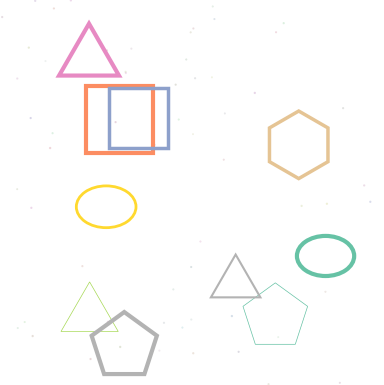[{"shape": "pentagon", "thickness": 0.5, "radius": 0.44, "center": [0.715, 0.177]}, {"shape": "oval", "thickness": 3, "radius": 0.37, "center": [0.846, 0.335]}, {"shape": "square", "thickness": 3, "radius": 0.44, "center": [0.311, 0.691]}, {"shape": "square", "thickness": 2.5, "radius": 0.39, "center": [0.36, 0.694]}, {"shape": "triangle", "thickness": 3, "radius": 0.45, "center": [0.231, 0.849]}, {"shape": "triangle", "thickness": 0.5, "radius": 0.43, "center": [0.233, 0.182]}, {"shape": "oval", "thickness": 2, "radius": 0.39, "center": [0.276, 0.463]}, {"shape": "hexagon", "thickness": 2.5, "radius": 0.44, "center": [0.776, 0.624]}, {"shape": "triangle", "thickness": 1.5, "radius": 0.37, "center": [0.612, 0.265]}, {"shape": "pentagon", "thickness": 3, "radius": 0.45, "center": [0.323, 0.1]}]